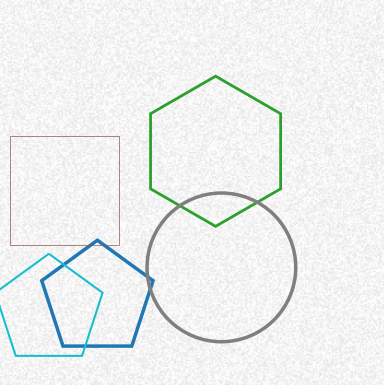[{"shape": "pentagon", "thickness": 2.5, "radius": 0.76, "center": [0.253, 0.224]}, {"shape": "hexagon", "thickness": 2, "radius": 0.98, "center": [0.56, 0.607]}, {"shape": "square", "thickness": 0.5, "radius": 0.71, "center": [0.168, 0.505]}, {"shape": "circle", "thickness": 2.5, "radius": 0.97, "center": [0.575, 0.306]}, {"shape": "pentagon", "thickness": 1.5, "radius": 0.73, "center": [0.127, 0.194]}]